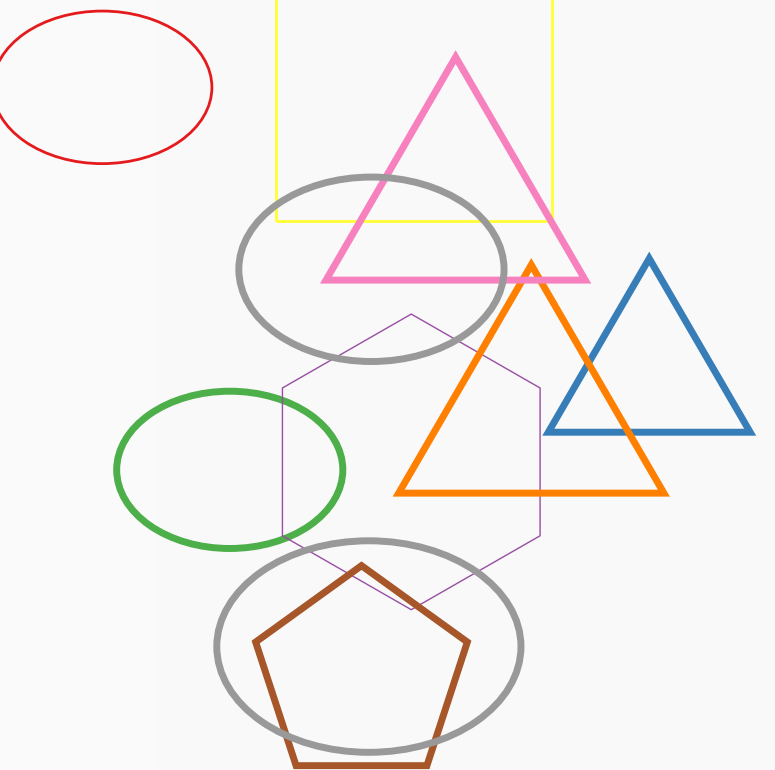[{"shape": "oval", "thickness": 1, "radius": 0.71, "center": [0.132, 0.887]}, {"shape": "triangle", "thickness": 2.5, "radius": 0.75, "center": [0.838, 0.514]}, {"shape": "oval", "thickness": 2.5, "radius": 0.73, "center": [0.296, 0.39]}, {"shape": "hexagon", "thickness": 0.5, "radius": 0.96, "center": [0.531, 0.4]}, {"shape": "triangle", "thickness": 2.5, "radius": 0.99, "center": [0.686, 0.458]}, {"shape": "square", "thickness": 1, "radius": 0.89, "center": [0.534, 0.892]}, {"shape": "pentagon", "thickness": 2.5, "radius": 0.72, "center": [0.466, 0.122]}, {"shape": "triangle", "thickness": 2.5, "radius": 0.97, "center": [0.588, 0.733]}, {"shape": "oval", "thickness": 2.5, "radius": 0.86, "center": [0.479, 0.65]}, {"shape": "oval", "thickness": 2.5, "radius": 0.98, "center": [0.476, 0.16]}]